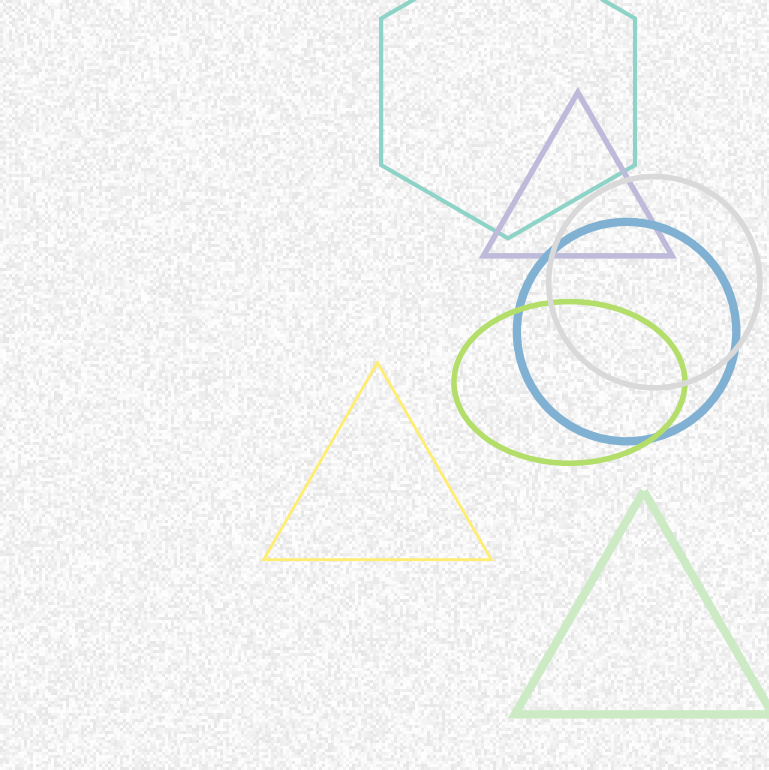[{"shape": "hexagon", "thickness": 1.5, "radius": 0.95, "center": [0.66, 0.881]}, {"shape": "triangle", "thickness": 2, "radius": 0.71, "center": [0.75, 0.738]}, {"shape": "circle", "thickness": 3, "radius": 0.71, "center": [0.814, 0.569]}, {"shape": "oval", "thickness": 2, "radius": 0.75, "center": [0.74, 0.503]}, {"shape": "circle", "thickness": 2, "radius": 0.69, "center": [0.85, 0.634]}, {"shape": "triangle", "thickness": 3, "radius": 0.97, "center": [0.836, 0.169]}, {"shape": "triangle", "thickness": 1, "radius": 0.85, "center": [0.49, 0.358]}]